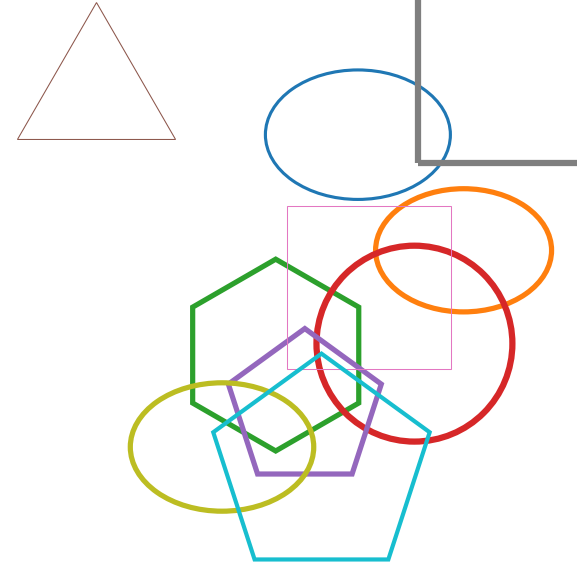[{"shape": "oval", "thickness": 1.5, "radius": 0.8, "center": [0.62, 0.766]}, {"shape": "oval", "thickness": 2.5, "radius": 0.76, "center": [0.803, 0.566]}, {"shape": "hexagon", "thickness": 2.5, "radius": 0.83, "center": [0.477, 0.384]}, {"shape": "circle", "thickness": 3, "radius": 0.85, "center": [0.718, 0.404]}, {"shape": "pentagon", "thickness": 2.5, "radius": 0.7, "center": [0.528, 0.291]}, {"shape": "triangle", "thickness": 0.5, "radius": 0.79, "center": [0.167, 0.837]}, {"shape": "square", "thickness": 0.5, "radius": 0.71, "center": [0.639, 0.502]}, {"shape": "square", "thickness": 3, "radius": 0.79, "center": [0.883, 0.875]}, {"shape": "oval", "thickness": 2.5, "radius": 0.79, "center": [0.384, 0.225]}, {"shape": "pentagon", "thickness": 2, "radius": 0.99, "center": [0.557, 0.19]}]